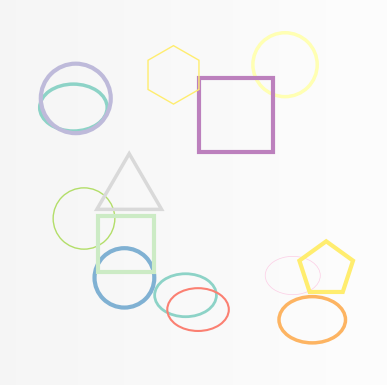[{"shape": "oval", "thickness": 2.5, "radius": 0.44, "center": [0.19, 0.721]}, {"shape": "oval", "thickness": 2, "radius": 0.4, "center": [0.479, 0.233]}, {"shape": "circle", "thickness": 2.5, "radius": 0.42, "center": [0.736, 0.832]}, {"shape": "circle", "thickness": 3, "radius": 0.45, "center": [0.196, 0.744]}, {"shape": "oval", "thickness": 1.5, "radius": 0.4, "center": [0.511, 0.196]}, {"shape": "circle", "thickness": 3, "radius": 0.39, "center": [0.321, 0.278]}, {"shape": "oval", "thickness": 2.5, "radius": 0.43, "center": [0.806, 0.169]}, {"shape": "circle", "thickness": 1, "radius": 0.4, "center": [0.217, 0.432]}, {"shape": "oval", "thickness": 0.5, "radius": 0.36, "center": [0.755, 0.284]}, {"shape": "triangle", "thickness": 2.5, "radius": 0.48, "center": [0.333, 0.504]}, {"shape": "square", "thickness": 3, "radius": 0.48, "center": [0.608, 0.701]}, {"shape": "square", "thickness": 3, "radius": 0.36, "center": [0.326, 0.367]}, {"shape": "pentagon", "thickness": 3, "radius": 0.36, "center": [0.842, 0.301]}, {"shape": "hexagon", "thickness": 1, "radius": 0.38, "center": [0.448, 0.806]}]